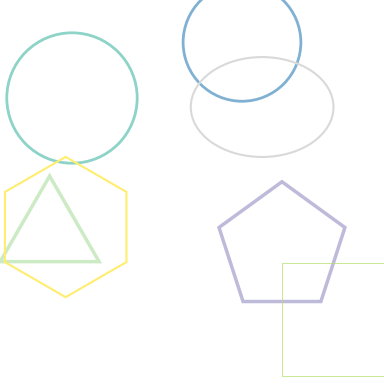[{"shape": "circle", "thickness": 2, "radius": 0.85, "center": [0.187, 0.745]}, {"shape": "pentagon", "thickness": 2.5, "radius": 0.86, "center": [0.732, 0.356]}, {"shape": "circle", "thickness": 2, "radius": 0.76, "center": [0.629, 0.89]}, {"shape": "square", "thickness": 0.5, "radius": 0.74, "center": [0.88, 0.17]}, {"shape": "oval", "thickness": 1.5, "radius": 0.93, "center": [0.681, 0.722]}, {"shape": "triangle", "thickness": 2.5, "radius": 0.74, "center": [0.129, 0.395]}, {"shape": "hexagon", "thickness": 1.5, "radius": 0.91, "center": [0.171, 0.41]}]